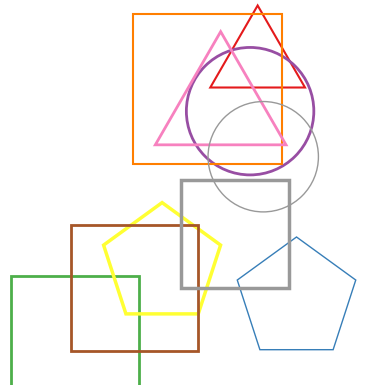[{"shape": "triangle", "thickness": 1.5, "radius": 0.71, "center": [0.669, 0.844]}, {"shape": "pentagon", "thickness": 1, "radius": 0.81, "center": [0.77, 0.223]}, {"shape": "square", "thickness": 2, "radius": 0.83, "center": [0.194, 0.117]}, {"shape": "circle", "thickness": 2, "radius": 0.83, "center": [0.65, 0.711]}, {"shape": "square", "thickness": 1.5, "radius": 0.97, "center": [0.539, 0.769]}, {"shape": "pentagon", "thickness": 2.5, "radius": 0.8, "center": [0.421, 0.314]}, {"shape": "square", "thickness": 2, "radius": 0.82, "center": [0.35, 0.252]}, {"shape": "triangle", "thickness": 2, "radius": 0.98, "center": [0.573, 0.722]}, {"shape": "circle", "thickness": 1, "radius": 0.72, "center": [0.684, 0.593]}, {"shape": "square", "thickness": 2.5, "radius": 0.7, "center": [0.611, 0.393]}]